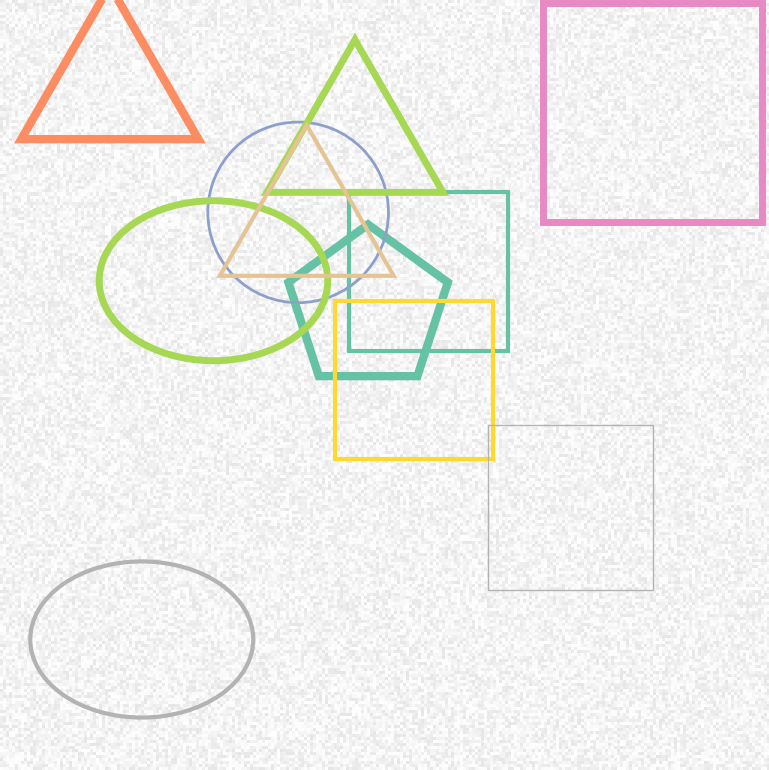[{"shape": "square", "thickness": 1.5, "radius": 0.52, "center": [0.557, 0.647]}, {"shape": "pentagon", "thickness": 3, "radius": 0.54, "center": [0.478, 0.6]}, {"shape": "triangle", "thickness": 3, "radius": 0.66, "center": [0.143, 0.886]}, {"shape": "circle", "thickness": 1, "radius": 0.59, "center": [0.387, 0.724]}, {"shape": "square", "thickness": 2.5, "radius": 0.71, "center": [0.847, 0.854]}, {"shape": "oval", "thickness": 2.5, "radius": 0.74, "center": [0.277, 0.635]}, {"shape": "triangle", "thickness": 2.5, "radius": 0.66, "center": [0.461, 0.816]}, {"shape": "square", "thickness": 1.5, "radius": 0.51, "center": [0.538, 0.506]}, {"shape": "triangle", "thickness": 1.5, "radius": 0.65, "center": [0.398, 0.707]}, {"shape": "square", "thickness": 0.5, "radius": 0.54, "center": [0.741, 0.341]}, {"shape": "oval", "thickness": 1.5, "radius": 0.72, "center": [0.184, 0.169]}]